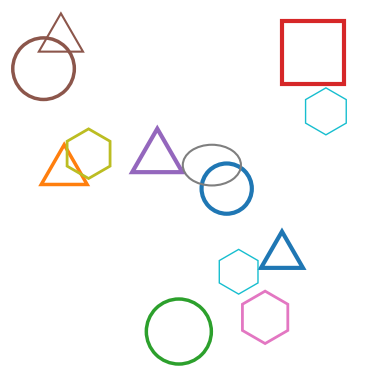[{"shape": "circle", "thickness": 3, "radius": 0.33, "center": [0.589, 0.51]}, {"shape": "triangle", "thickness": 3, "radius": 0.31, "center": [0.732, 0.336]}, {"shape": "triangle", "thickness": 2.5, "radius": 0.34, "center": [0.167, 0.555]}, {"shape": "circle", "thickness": 2.5, "radius": 0.42, "center": [0.465, 0.139]}, {"shape": "square", "thickness": 3, "radius": 0.41, "center": [0.813, 0.863]}, {"shape": "triangle", "thickness": 3, "radius": 0.38, "center": [0.409, 0.59]}, {"shape": "triangle", "thickness": 1.5, "radius": 0.33, "center": [0.158, 0.899]}, {"shape": "circle", "thickness": 2.5, "radius": 0.4, "center": [0.113, 0.822]}, {"shape": "hexagon", "thickness": 2, "radius": 0.34, "center": [0.689, 0.176]}, {"shape": "oval", "thickness": 1.5, "radius": 0.38, "center": [0.55, 0.571]}, {"shape": "hexagon", "thickness": 2, "radius": 0.32, "center": [0.23, 0.601]}, {"shape": "hexagon", "thickness": 1, "radius": 0.3, "center": [0.847, 0.711]}, {"shape": "hexagon", "thickness": 1, "radius": 0.29, "center": [0.62, 0.294]}]